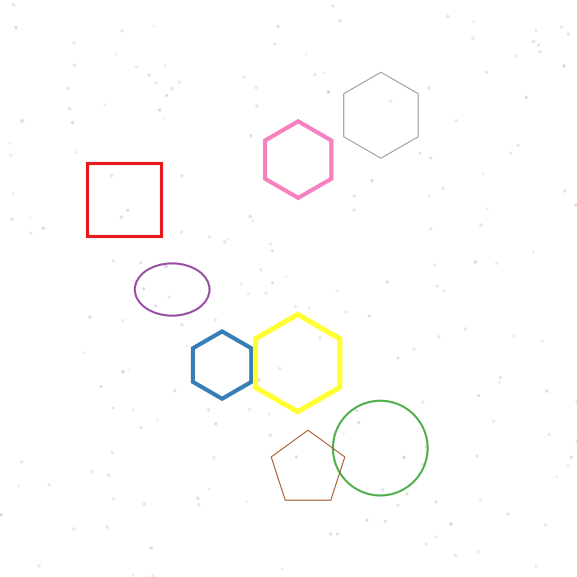[{"shape": "square", "thickness": 1.5, "radius": 0.32, "center": [0.215, 0.654]}, {"shape": "hexagon", "thickness": 2, "radius": 0.29, "center": [0.385, 0.367]}, {"shape": "circle", "thickness": 1, "radius": 0.41, "center": [0.659, 0.223]}, {"shape": "oval", "thickness": 1, "radius": 0.32, "center": [0.298, 0.498]}, {"shape": "hexagon", "thickness": 2.5, "radius": 0.42, "center": [0.515, 0.37]}, {"shape": "pentagon", "thickness": 0.5, "radius": 0.34, "center": [0.533, 0.187]}, {"shape": "hexagon", "thickness": 2, "radius": 0.33, "center": [0.516, 0.723]}, {"shape": "hexagon", "thickness": 0.5, "radius": 0.37, "center": [0.66, 0.8]}]